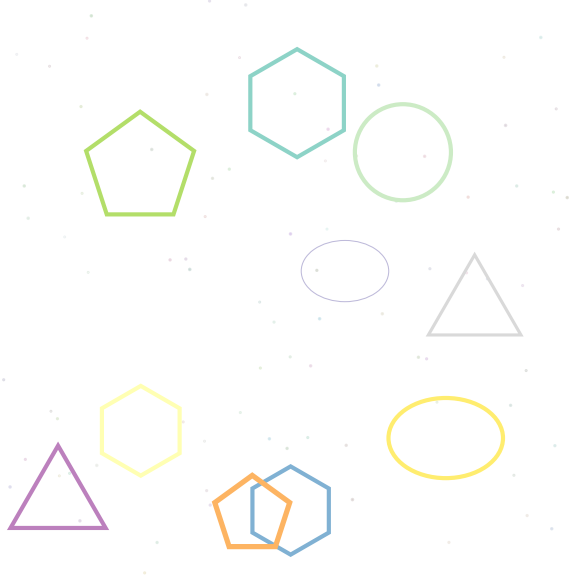[{"shape": "hexagon", "thickness": 2, "radius": 0.47, "center": [0.514, 0.82]}, {"shape": "hexagon", "thickness": 2, "radius": 0.39, "center": [0.244, 0.253]}, {"shape": "oval", "thickness": 0.5, "radius": 0.38, "center": [0.597, 0.53]}, {"shape": "hexagon", "thickness": 2, "radius": 0.38, "center": [0.503, 0.115]}, {"shape": "pentagon", "thickness": 2.5, "radius": 0.34, "center": [0.437, 0.108]}, {"shape": "pentagon", "thickness": 2, "radius": 0.49, "center": [0.243, 0.707]}, {"shape": "triangle", "thickness": 1.5, "radius": 0.46, "center": [0.822, 0.465]}, {"shape": "triangle", "thickness": 2, "radius": 0.47, "center": [0.101, 0.132]}, {"shape": "circle", "thickness": 2, "radius": 0.42, "center": [0.698, 0.736]}, {"shape": "oval", "thickness": 2, "radius": 0.5, "center": [0.772, 0.241]}]